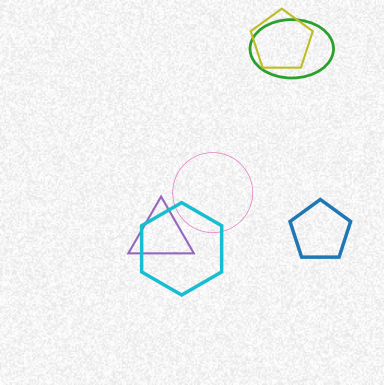[{"shape": "pentagon", "thickness": 2.5, "radius": 0.41, "center": [0.832, 0.399]}, {"shape": "oval", "thickness": 2, "radius": 0.54, "center": [0.758, 0.873]}, {"shape": "triangle", "thickness": 1.5, "radius": 0.49, "center": [0.418, 0.391]}, {"shape": "circle", "thickness": 0.5, "radius": 0.52, "center": [0.552, 0.5]}, {"shape": "pentagon", "thickness": 1.5, "radius": 0.42, "center": [0.732, 0.893]}, {"shape": "hexagon", "thickness": 2.5, "radius": 0.6, "center": [0.472, 0.354]}]